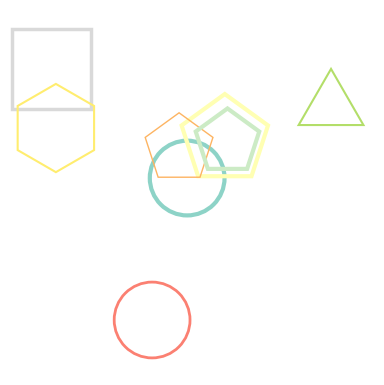[{"shape": "circle", "thickness": 3, "radius": 0.49, "center": [0.486, 0.538]}, {"shape": "pentagon", "thickness": 3, "radius": 0.59, "center": [0.584, 0.638]}, {"shape": "circle", "thickness": 2, "radius": 0.49, "center": [0.395, 0.169]}, {"shape": "pentagon", "thickness": 1, "radius": 0.46, "center": [0.465, 0.615]}, {"shape": "triangle", "thickness": 1.5, "radius": 0.49, "center": [0.86, 0.724]}, {"shape": "square", "thickness": 2.5, "radius": 0.52, "center": [0.134, 0.822]}, {"shape": "pentagon", "thickness": 3, "radius": 0.43, "center": [0.591, 0.632]}, {"shape": "hexagon", "thickness": 1.5, "radius": 0.57, "center": [0.145, 0.667]}]